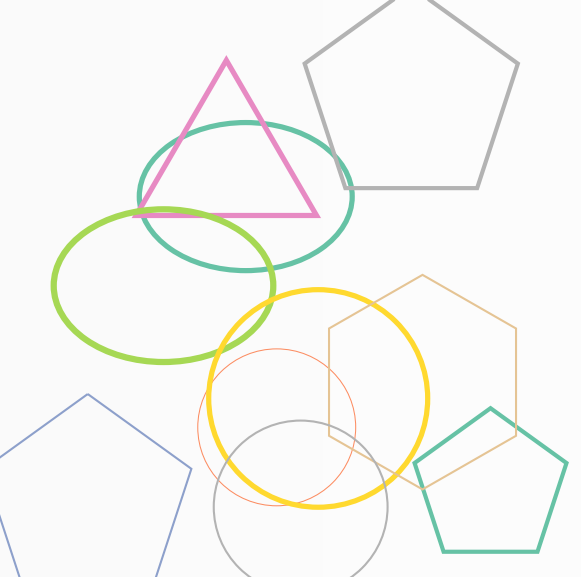[{"shape": "oval", "thickness": 2.5, "radius": 0.92, "center": [0.423, 0.659]}, {"shape": "pentagon", "thickness": 2, "radius": 0.69, "center": [0.844, 0.155]}, {"shape": "circle", "thickness": 0.5, "radius": 0.68, "center": [0.476, 0.259]}, {"shape": "pentagon", "thickness": 1, "radius": 0.94, "center": [0.151, 0.129]}, {"shape": "triangle", "thickness": 2.5, "radius": 0.9, "center": [0.389, 0.716]}, {"shape": "oval", "thickness": 3, "radius": 0.94, "center": [0.281, 0.504]}, {"shape": "circle", "thickness": 2.5, "radius": 0.94, "center": [0.547, 0.309]}, {"shape": "hexagon", "thickness": 1, "radius": 0.93, "center": [0.727, 0.337]}, {"shape": "circle", "thickness": 1, "radius": 0.75, "center": [0.517, 0.121]}, {"shape": "pentagon", "thickness": 2, "radius": 0.96, "center": [0.708, 0.829]}]